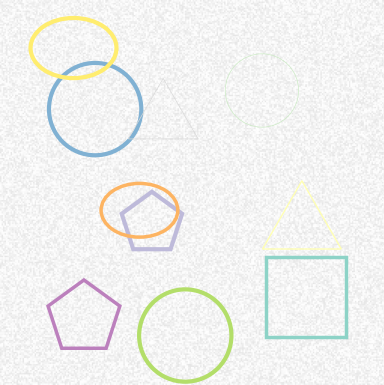[{"shape": "square", "thickness": 2.5, "radius": 0.52, "center": [0.794, 0.23]}, {"shape": "triangle", "thickness": 1, "radius": 0.59, "center": [0.784, 0.412]}, {"shape": "pentagon", "thickness": 3, "radius": 0.41, "center": [0.395, 0.419]}, {"shape": "circle", "thickness": 3, "radius": 0.6, "center": [0.247, 0.717]}, {"shape": "oval", "thickness": 2.5, "radius": 0.5, "center": [0.362, 0.454]}, {"shape": "circle", "thickness": 3, "radius": 0.6, "center": [0.481, 0.128]}, {"shape": "triangle", "thickness": 0.5, "radius": 0.52, "center": [0.424, 0.692]}, {"shape": "pentagon", "thickness": 2.5, "radius": 0.49, "center": [0.218, 0.175]}, {"shape": "circle", "thickness": 0.5, "radius": 0.48, "center": [0.68, 0.765]}, {"shape": "oval", "thickness": 3, "radius": 0.56, "center": [0.191, 0.875]}]